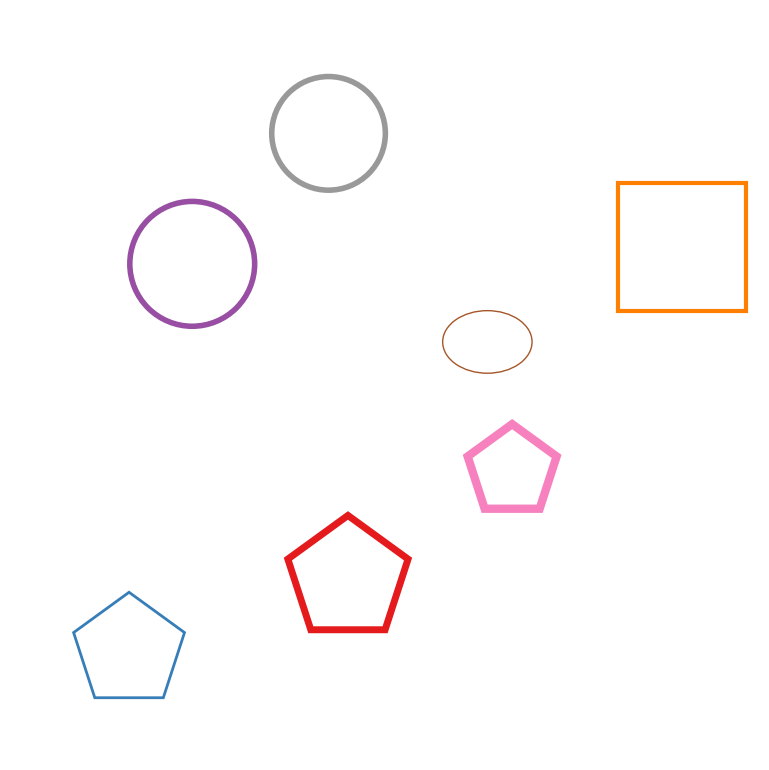[{"shape": "pentagon", "thickness": 2.5, "radius": 0.41, "center": [0.452, 0.249]}, {"shape": "pentagon", "thickness": 1, "radius": 0.38, "center": [0.168, 0.155]}, {"shape": "circle", "thickness": 2, "radius": 0.41, "center": [0.25, 0.657]}, {"shape": "square", "thickness": 1.5, "radius": 0.42, "center": [0.886, 0.679]}, {"shape": "oval", "thickness": 0.5, "radius": 0.29, "center": [0.633, 0.556]}, {"shape": "pentagon", "thickness": 3, "radius": 0.3, "center": [0.665, 0.388]}, {"shape": "circle", "thickness": 2, "radius": 0.37, "center": [0.427, 0.827]}]